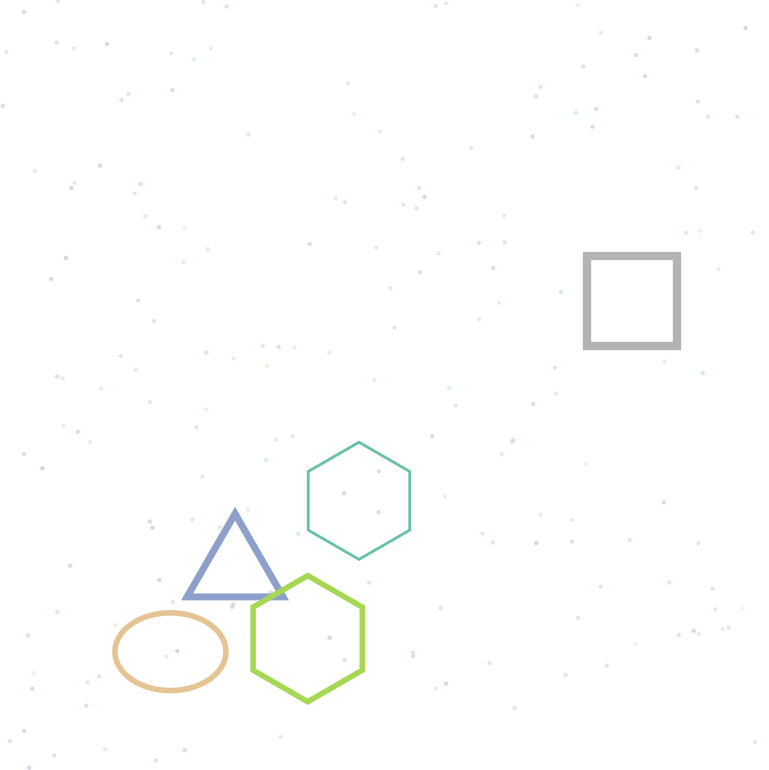[{"shape": "hexagon", "thickness": 1, "radius": 0.38, "center": [0.466, 0.35]}, {"shape": "triangle", "thickness": 2.5, "radius": 0.36, "center": [0.305, 0.261]}, {"shape": "hexagon", "thickness": 2, "radius": 0.41, "center": [0.4, 0.171]}, {"shape": "oval", "thickness": 2, "radius": 0.36, "center": [0.221, 0.154]}, {"shape": "square", "thickness": 3, "radius": 0.29, "center": [0.821, 0.609]}]